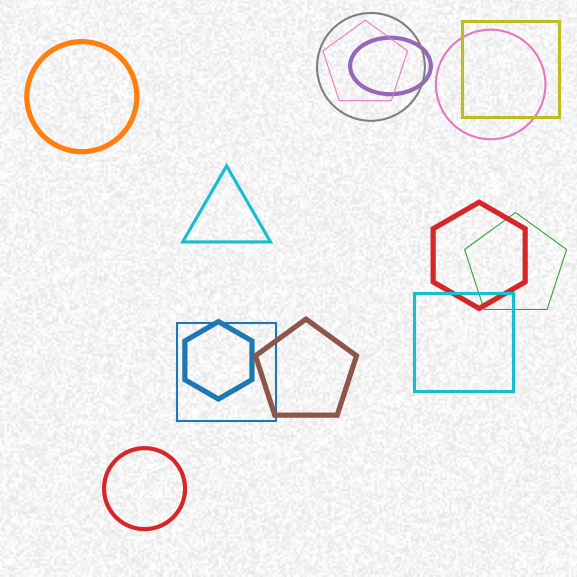[{"shape": "hexagon", "thickness": 2.5, "radius": 0.34, "center": [0.378, 0.375]}, {"shape": "square", "thickness": 1, "radius": 0.43, "center": [0.392, 0.355]}, {"shape": "circle", "thickness": 2.5, "radius": 0.48, "center": [0.142, 0.832]}, {"shape": "pentagon", "thickness": 0.5, "radius": 0.46, "center": [0.893, 0.538]}, {"shape": "hexagon", "thickness": 2.5, "radius": 0.46, "center": [0.83, 0.557]}, {"shape": "circle", "thickness": 2, "radius": 0.35, "center": [0.25, 0.153]}, {"shape": "oval", "thickness": 2, "radius": 0.35, "center": [0.676, 0.885]}, {"shape": "pentagon", "thickness": 2.5, "radius": 0.46, "center": [0.53, 0.355]}, {"shape": "pentagon", "thickness": 0.5, "radius": 0.39, "center": [0.632, 0.887]}, {"shape": "circle", "thickness": 1, "radius": 0.47, "center": [0.85, 0.853]}, {"shape": "circle", "thickness": 1, "radius": 0.47, "center": [0.642, 0.883]}, {"shape": "square", "thickness": 1.5, "radius": 0.42, "center": [0.884, 0.88]}, {"shape": "square", "thickness": 1.5, "radius": 0.43, "center": [0.803, 0.407]}, {"shape": "triangle", "thickness": 1.5, "radius": 0.44, "center": [0.392, 0.624]}]